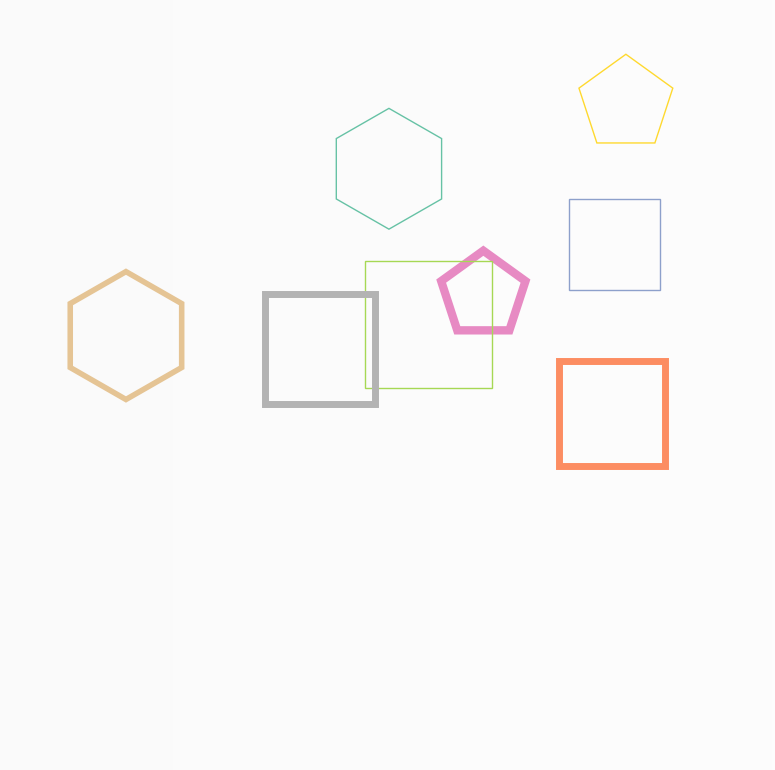[{"shape": "hexagon", "thickness": 0.5, "radius": 0.39, "center": [0.502, 0.781]}, {"shape": "square", "thickness": 2.5, "radius": 0.34, "center": [0.79, 0.463]}, {"shape": "square", "thickness": 0.5, "radius": 0.29, "center": [0.793, 0.683]}, {"shape": "pentagon", "thickness": 3, "radius": 0.29, "center": [0.624, 0.617]}, {"shape": "square", "thickness": 0.5, "radius": 0.41, "center": [0.553, 0.579]}, {"shape": "pentagon", "thickness": 0.5, "radius": 0.32, "center": [0.808, 0.866]}, {"shape": "hexagon", "thickness": 2, "radius": 0.42, "center": [0.163, 0.564]}, {"shape": "square", "thickness": 2.5, "radius": 0.36, "center": [0.413, 0.547]}]